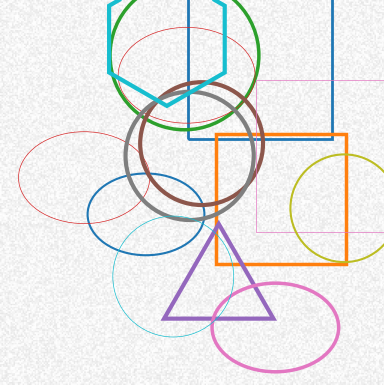[{"shape": "square", "thickness": 2, "radius": 0.93, "center": [0.676, 0.826]}, {"shape": "oval", "thickness": 1.5, "radius": 0.76, "center": [0.379, 0.443]}, {"shape": "square", "thickness": 2.5, "radius": 0.84, "center": [0.73, 0.484]}, {"shape": "circle", "thickness": 2.5, "radius": 0.97, "center": [0.479, 0.856]}, {"shape": "oval", "thickness": 0.5, "radius": 0.89, "center": [0.485, 0.804]}, {"shape": "oval", "thickness": 0.5, "radius": 0.85, "center": [0.219, 0.539]}, {"shape": "triangle", "thickness": 3, "radius": 0.82, "center": [0.568, 0.254]}, {"shape": "circle", "thickness": 3, "radius": 0.8, "center": [0.524, 0.627]}, {"shape": "square", "thickness": 0.5, "radius": 0.99, "center": [0.862, 0.594]}, {"shape": "oval", "thickness": 2.5, "radius": 0.82, "center": [0.715, 0.149]}, {"shape": "circle", "thickness": 3, "radius": 0.83, "center": [0.493, 0.595]}, {"shape": "circle", "thickness": 1.5, "radius": 0.7, "center": [0.894, 0.459]}, {"shape": "circle", "thickness": 0.5, "radius": 0.79, "center": [0.45, 0.282]}, {"shape": "hexagon", "thickness": 3, "radius": 0.87, "center": [0.434, 0.898]}]